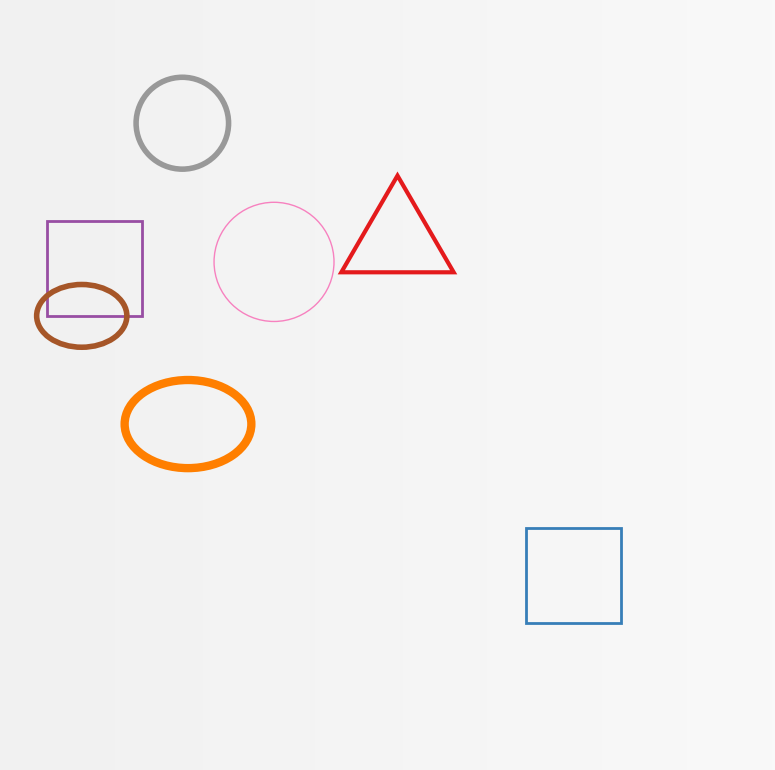[{"shape": "triangle", "thickness": 1.5, "radius": 0.42, "center": [0.513, 0.688]}, {"shape": "square", "thickness": 1, "radius": 0.31, "center": [0.74, 0.252]}, {"shape": "square", "thickness": 1, "radius": 0.31, "center": [0.122, 0.651]}, {"shape": "oval", "thickness": 3, "radius": 0.41, "center": [0.243, 0.449]}, {"shape": "oval", "thickness": 2, "radius": 0.29, "center": [0.105, 0.59]}, {"shape": "circle", "thickness": 0.5, "radius": 0.39, "center": [0.354, 0.66]}, {"shape": "circle", "thickness": 2, "radius": 0.3, "center": [0.235, 0.84]}]